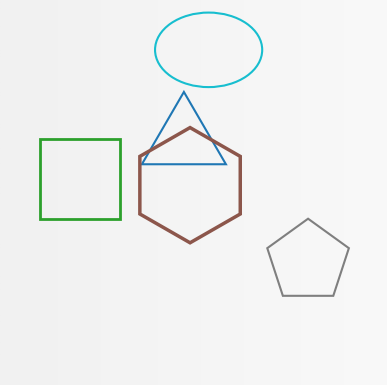[{"shape": "triangle", "thickness": 1.5, "radius": 0.63, "center": [0.475, 0.636]}, {"shape": "square", "thickness": 2, "radius": 0.52, "center": [0.207, 0.536]}, {"shape": "hexagon", "thickness": 2.5, "radius": 0.75, "center": [0.49, 0.519]}, {"shape": "pentagon", "thickness": 1.5, "radius": 0.55, "center": [0.795, 0.321]}, {"shape": "oval", "thickness": 1.5, "radius": 0.69, "center": [0.538, 0.871]}]